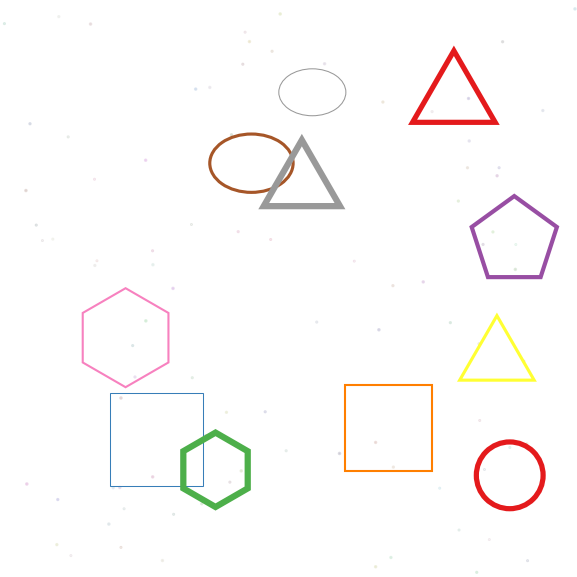[{"shape": "circle", "thickness": 2.5, "radius": 0.29, "center": [0.883, 0.176]}, {"shape": "triangle", "thickness": 2.5, "radius": 0.41, "center": [0.786, 0.829]}, {"shape": "square", "thickness": 0.5, "radius": 0.4, "center": [0.271, 0.238]}, {"shape": "hexagon", "thickness": 3, "radius": 0.32, "center": [0.373, 0.186]}, {"shape": "pentagon", "thickness": 2, "radius": 0.39, "center": [0.891, 0.582]}, {"shape": "square", "thickness": 1, "radius": 0.37, "center": [0.673, 0.258]}, {"shape": "triangle", "thickness": 1.5, "radius": 0.37, "center": [0.86, 0.378]}, {"shape": "oval", "thickness": 1.5, "radius": 0.36, "center": [0.435, 0.717]}, {"shape": "hexagon", "thickness": 1, "radius": 0.43, "center": [0.217, 0.414]}, {"shape": "triangle", "thickness": 3, "radius": 0.38, "center": [0.523, 0.68]}, {"shape": "oval", "thickness": 0.5, "radius": 0.29, "center": [0.541, 0.839]}]